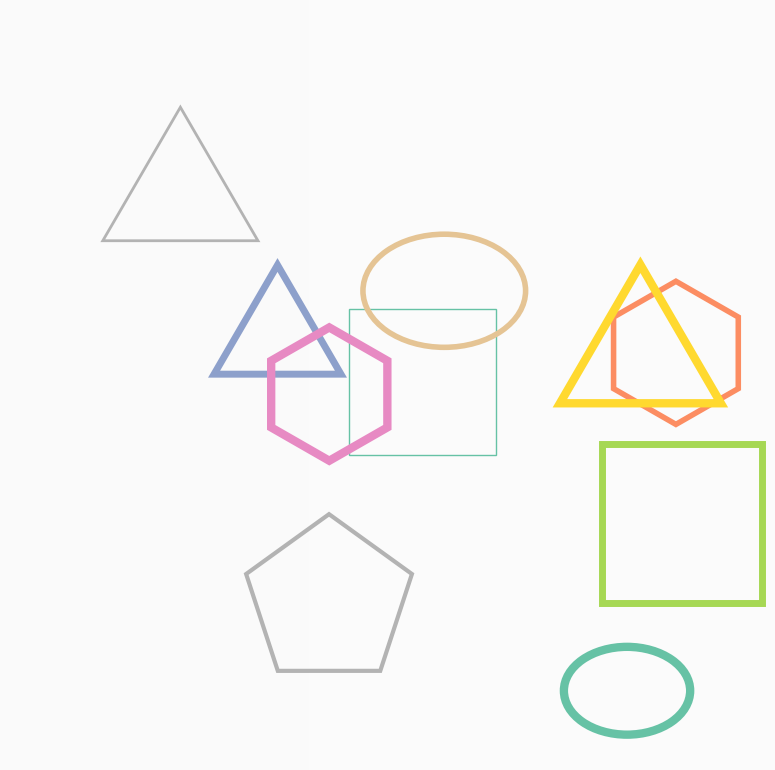[{"shape": "oval", "thickness": 3, "radius": 0.41, "center": [0.809, 0.103]}, {"shape": "square", "thickness": 0.5, "radius": 0.47, "center": [0.545, 0.504]}, {"shape": "hexagon", "thickness": 2, "radius": 0.46, "center": [0.872, 0.542]}, {"shape": "triangle", "thickness": 2.5, "radius": 0.47, "center": [0.358, 0.561]}, {"shape": "hexagon", "thickness": 3, "radius": 0.43, "center": [0.425, 0.488]}, {"shape": "square", "thickness": 2.5, "radius": 0.52, "center": [0.88, 0.32]}, {"shape": "triangle", "thickness": 3, "radius": 0.6, "center": [0.826, 0.536]}, {"shape": "oval", "thickness": 2, "radius": 0.52, "center": [0.573, 0.622]}, {"shape": "triangle", "thickness": 1, "radius": 0.58, "center": [0.233, 0.745]}, {"shape": "pentagon", "thickness": 1.5, "radius": 0.56, "center": [0.425, 0.22]}]